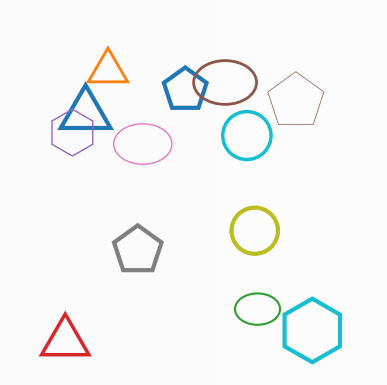[{"shape": "pentagon", "thickness": 3, "radius": 0.29, "center": [0.478, 0.767]}, {"shape": "triangle", "thickness": 3, "radius": 0.37, "center": [0.221, 0.705]}, {"shape": "triangle", "thickness": 2, "radius": 0.29, "center": [0.279, 0.817]}, {"shape": "oval", "thickness": 1.5, "radius": 0.29, "center": [0.665, 0.197]}, {"shape": "triangle", "thickness": 2.5, "radius": 0.35, "center": [0.168, 0.114]}, {"shape": "hexagon", "thickness": 1, "radius": 0.3, "center": [0.187, 0.656]}, {"shape": "oval", "thickness": 2, "radius": 0.41, "center": [0.581, 0.786]}, {"shape": "pentagon", "thickness": 0.5, "radius": 0.38, "center": [0.763, 0.738]}, {"shape": "oval", "thickness": 1, "radius": 0.38, "center": [0.369, 0.626]}, {"shape": "pentagon", "thickness": 3, "radius": 0.32, "center": [0.356, 0.35]}, {"shape": "circle", "thickness": 3, "radius": 0.3, "center": [0.657, 0.401]}, {"shape": "circle", "thickness": 2.5, "radius": 0.31, "center": [0.637, 0.648]}, {"shape": "hexagon", "thickness": 3, "radius": 0.41, "center": [0.806, 0.142]}]